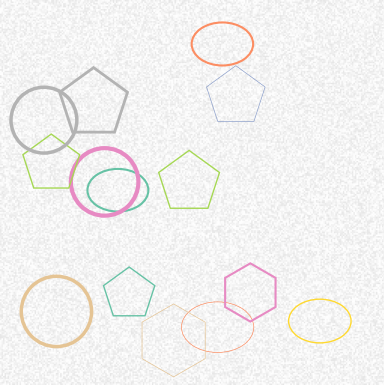[{"shape": "oval", "thickness": 1.5, "radius": 0.4, "center": [0.306, 0.506]}, {"shape": "pentagon", "thickness": 1, "radius": 0.35, "center": [0.335, 0.236]}, {"shape": "oval", "thickness": 0.5, "radius": 0.47, "center": [0.565, 0.15]}, {"shape": "oval", "thickness": 1.5, "radius": 0.4, "center": [0.578, 0.886]}, {"shape": "pentagon", "thickness": 0.5, "radius": 0.4, "center": [0.613, 0.749]}, {"shape": "hexagon", "thickness": 1.5, "radius": 0.38, "center": [0.65, 0.24]}, {"shape": "circle", "thickness": 3, "radius": 0.44, "center": [0.272, 0.528]}, {"shape": "pentagon", "thickness": 1, "radius": 0.39, "center": [0.133, 0.574]}, {"shape": "pentagon", "thickness": 1, "radius": 0.42, "center": [0.491, 0.526]}, {"shape": "oval", "thickness": 1, "radius": 0.41, "center": [0.831, 0.166]}, {"shape": "hexagon", "thickness": 0.5, "radius": 0.47, "center": [0.451, 0.116]}, {"shape": "circle", "thickness": 2.5, "radius": 0.46, "center": [0.147, 0.191]}, {"shape": "circle", "thickness": 2.5, "radius": 0.43, "center": [0.114, 0.688]}, {"shape": "pentagon", "thickness": 2, "radius": 0.46, "center": [0.243, 0.732]}]